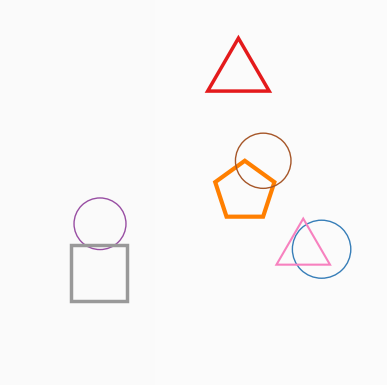[{"shape": "triangle", "thickness": 2.5, "radius": 0.46, "center": [0.615, 0.809]}, {"shape": "circle", "thickness": 1, "radius": 0.38, "center": [0.83, 0.353]}, {"shape": "circle", "thickness": 1, "radius": 0.34, "center": [0.258, 0.419]}, {"shape": "pentagon", "thickness": 3, "radius": 0.4, "center": [0.632, 0.502]}, {"shape": "circle", "thickness": 1, "radius": 0.36, "center": [0.679, 0.582]}, {"shape": "triangle", "thickness": 1.5, "radius": 0.4, "center": [0.783, 0.352]}, {"shape": "square", "thickness": 2.5, "radius": 0.37, "center": [0.255, 0.291]}]